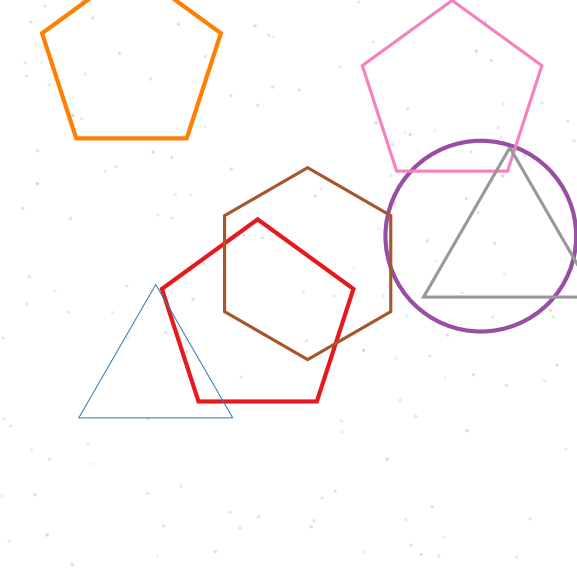[{"shape": "pentagon", "thickness": 2, "radius": 0.87, "center": [0.446, 0.445]}, {"shape": "triangle", "thickness": 0.5, "radius": 0.77, "center": [0.27, 0.352]}, {"shape": "circle", "thickness": 2, "radius": 0.83, "center": [0.833, 0.59]}, {"shape": "pentagon", "thickness": 2, "radius": 0.81, "center": [0.228, 0.891]}, {"shape": "hexagon", "thickness": 1.5, "radius": 0.83, "center": [0.533, 0.543]}, {"shape": "pentagon", "thickness": 1.5, "radius": 0.82, "center": [0.783, 0.835]}, {"shape": "triangle", "thickness": 1.5, "radius": 0.86, "center": [0.883, 0.571]}]